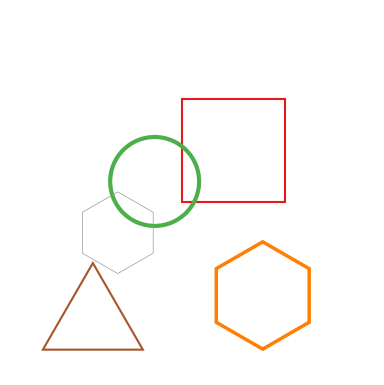[{"shape": "square", "thickness": 1.5, "radius": 0.67, "center": [0.606, 0.61]}, {"shape": "circle", "thickness": 3, "radius": 0.58, "center": [0.402, 0.529]}, {"shape": "hexagon", "thickness": 2.5, "radius": 0.7, "center": [0.682, 0.233]}, {"shape": "triangle", "thickness": 1.5, "radius": 0.75, "center": [0.241, 0.167]}, {"shape": "hexagon", "thickness": 0.5, "radius": 0.53, "center": [0.306, 0.396]}]